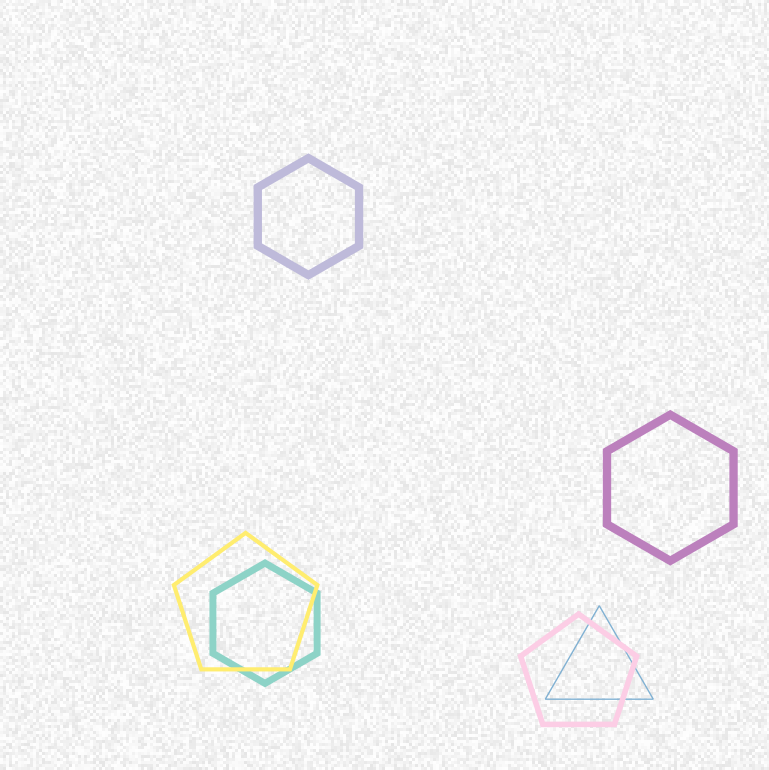[{"shape": "hexagon", "thickness": 2.5, "radius": 0.39, "center": [0.344, 0.191]}, {"shape": "hexagon", "thickness": 3, "radius": 0.38, "center": [0.401, 0.719]}, {"shape": "triangle", "thickness": 0.5, "radius": 0.4, "center": [0.778, 0.132]}, {"shape": "pentagon", "thickness": 2, "radius": 0.4, "center": [0.751, 0.123]}, {"shape": "hexagon", "thickness": 3, "radius": 0.47, "center": [0.87, 0.367]}, {"shape": "pentagon", "thickness": 1.5, "radius": 0.49, "center": [0.319, 0.21]}]